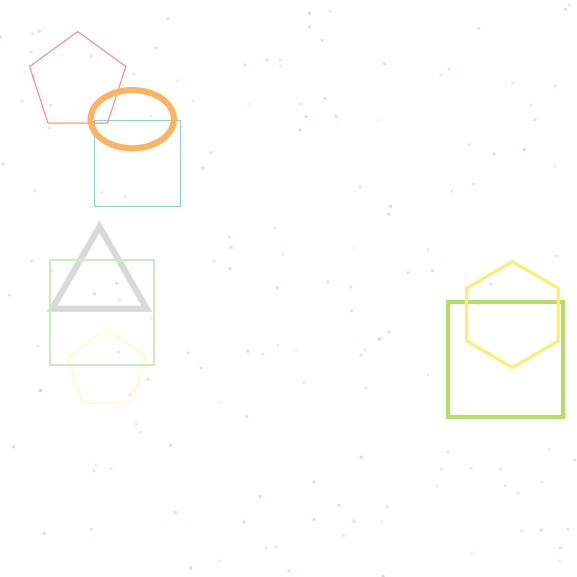[{"shape": "square", "thickness": 0.5, "radius": 0.37, "center": [0.238, 0.717]}, {"shape": "pentagon", "thickness": 0.5, "radius": 0.36, "center": [0.184, 0.359]}, {"shape": "pentagon", "thickness": 0.5, "radius": 0.44, "center": [0.135, 0.857]}, {"shape": "oval", "thickness": 3, "radius": 0.36, "center": [0.229, 0.793]}, {"shape": "square", "thickness": 2, "radius": 0.5, "center": [0.875, 0.377]}, {"shape": "triangle", "thickness": 3, "radius": 0.47, "center": [0.172, 0.512]}, {"shape": "square", "thickness": 1, "radius": 0.45, "center": [0.176, 0.458]}, {"shape": "hexagon", "thickness": 1.5, "radius": 0.46, "center": [0.887, 0.454]}]